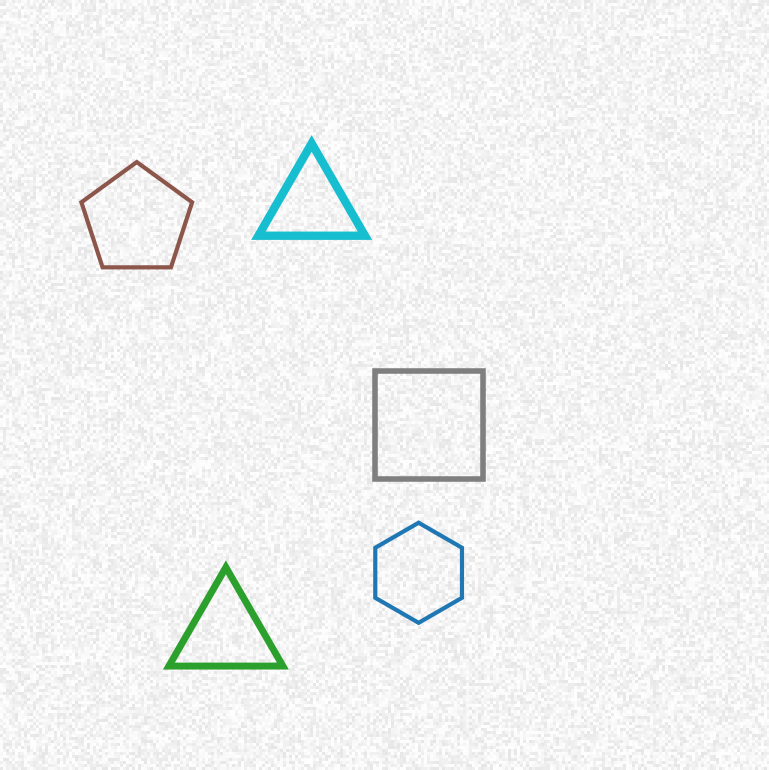[{"shape": "hexagon", "thickness": 1.5, "radius": 0.32, "center": [0.544, 0.256]}, {"shape": "triangle", "thickness": 2.5, "radius": 0.43, "center": [0.293, 0.178]}, {"shape": "pentagon", "thickness": 1.5, "radius": 0.38, "center": [0.178, 0.714]}, {"shape": "square", "thickness": 2, "radius": 0.35, "center": [0.557, 0.448]}, {"shape": "triangle", "thickness": 3, "radius": 0.4, "center": [0.405, 0.734]}]